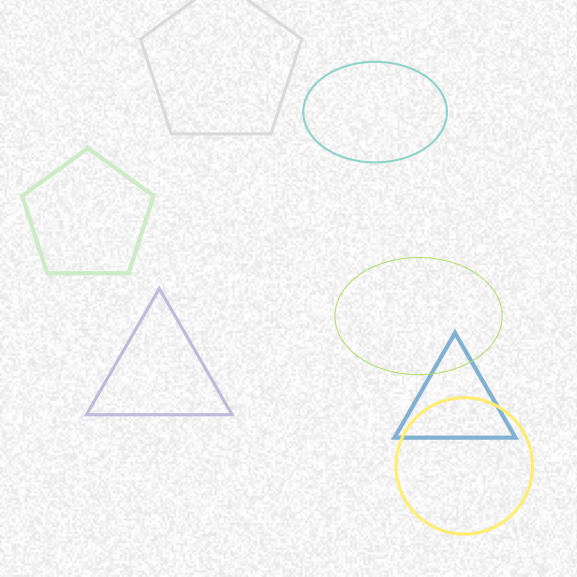[{"shape": "oval", "thickness": 1, "radius": 0.62, "center": [0.65, 0.805]}, {"shape": "triangle", "thickness": 1.5, "radius": 0.73, "center": [0.276, 0.354]}, {"shape": "triangle", "thickness": 2, "radius": 0.6, "center": [0.788, 0.302]}, {"shape": "oval", "thickness": 0.5, "radius": 0.72, "center": [0.725, 0.452]}, {"shape": "pentagon", "thickness": 1.5, "radius": 0.73, "center": [0.383, 0.886]}, {"shape": "pentagon", "thickness": 2, "radius": 0.6, "center": [0.152, 0.623]}, {"shape": "circle", "thickness": 1.5, "radius": 0.59, "center": [0.804, 0.192]}]